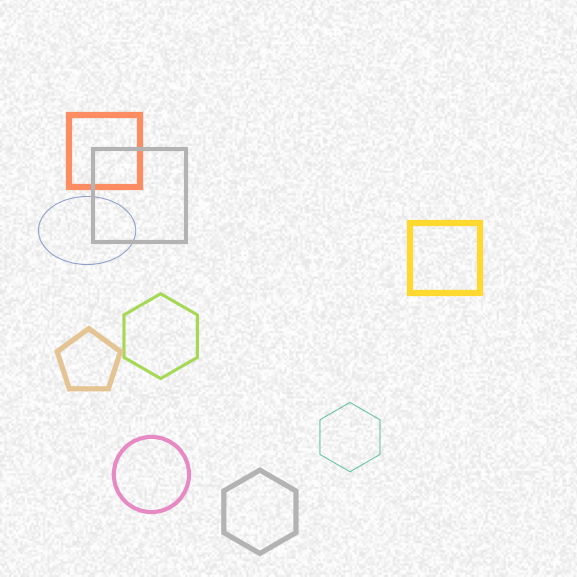[{"shape": "hexagon", "thickness": 0.5, "radius": 0.3, "center": [0.606, 0.242]}, {"shape": "square", "thickness": 3, "radius": 0.31, "center": [0.181, 0.738]}, {"shape": "oval", "thickness": 0.5, "radius": 0.42, "center": [0.151, 0.6]}, {"shape": "circle", "thickness": 2, "radius": 0.33, "center": [0.262, 0.177]}, {"shape": "hexagon", "thickness": 1.5, "radius": 0.37, "center": [0.278, 0.417]}, {"shape": "square", "thickness": 3, "radius": 0.3, "center": [0.77, 0.552]}, {"shape": "pentagon", "thickness": 2.5, "radius": 0.29, "center": [0.154, 0.373]}, {"shape": "square", "thickness": 2, "radius": 0.41, "center": [0.242, 0.66]}, {"shape": "hexagon", "thickness": 2.5, "radius": 0.36, "center": [0.45, 0.113]}]